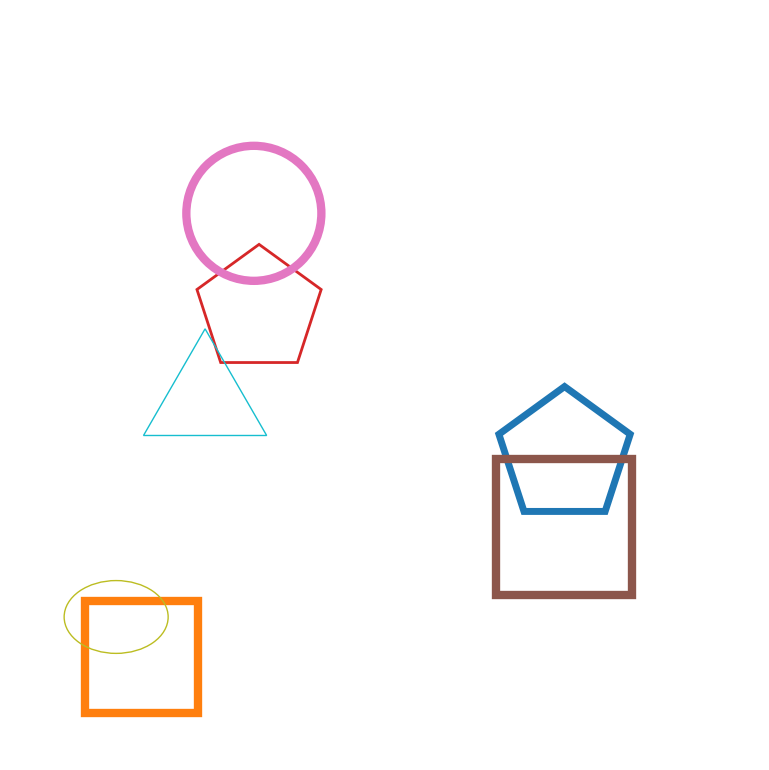[{"shape": "pentagon", "thickness": 2.5, "radius": 0.45, "center": [0.733, 0.408]}, {"shape": "square", "thickness": 3, "radius": 0.36, "center": [0.184, 0.146]}, {"shape": "pentagon", "thickness": 1, "radius": 0.42, "center": [0.336, 0.598]}, {"shape": "square", "thickness": 3, "radius": 0.44, "center": [0.733, 0.315]}, {"shape": "circle", "thickness": 3, "radius": 0.44, "center": [0.33, 0.723]}, {"shape": "oval", "thickness": 0.5, "radius": 0.34, "center": [0.151, 0.199]}, {"shape": "triangle", "thickness": 0.5, "radius": 0.46, "center": [0.266, 0.481]}]